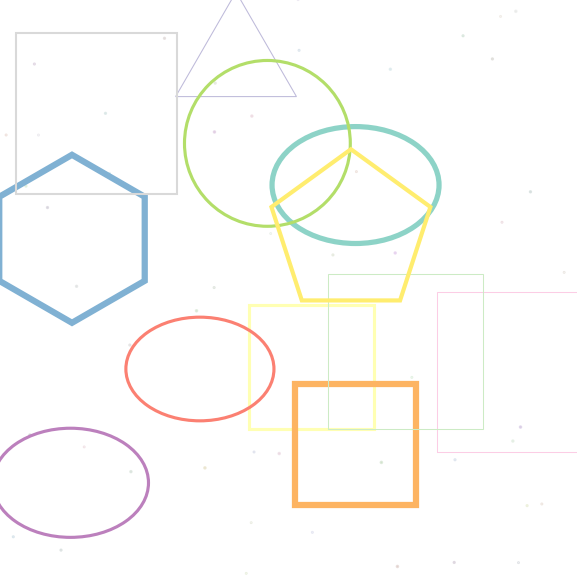[{"shape": "oval", "thickness": 2.5, "radius": 0.72, "center": [0.616, 0.679]}, {"shape": "square", "thickness": 1.5, "radius": 0.54, "center": [0.54, 0.363]}, {"shape": "triangle", "thickness": 0.5, "radius": 0.6, "center": [0.409, 0.892]}, {"shape": "oval", "thickness": 1.5, "radius": 0.64, "center": [0.346, 0.36]}, {"shape": "hexagon", "thickness": 3, "radius": 0.73, "center": [0.125, 0.586]}, {"shape": "square", "thickness": 3, "radius": 0.52, "center": [0.616, 0.229]}, {"shape": "circle", "thickness": 1.5, "radius": 0.72, "center": [0.463, 0.751]}, {"shape": "square", "thickness": 0.5, "radius": 0.7, "center": [0.896, 0.355]}, {"shape": "square", "thickness": 1, "radius": 0.7, "center": [0.167, 0.803]}, {"shape": "oval", "thickness": 1.5, "radius": 0.67, "center": [0.122, 0.163]}, {"shape": "square", "thickness": 0.5, "radius": 0.67, "center": [0.702, 0.39]}, {"shape": "pentagon", "thickness": 2, "radius": 0.72, "center": [0.608, 0.596]}]